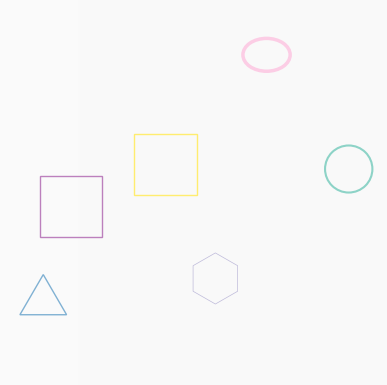[{"shape": "circle", "thickness": 1.5, "radius": 0.31, "center": [0.9, 0.561]}, {"shape": "hexagon", "thickness": 0.5, "radius": 0.33, "center": [0.556, 0.277]}, {"shape": "triangle", "thickness": 1, "radius": 0.35, "center": [0.112, 0.217]}, {"shape": "oval", "thickness": 2.5, "radius": 0.3, "center": [0.688, 0.858]}, {"shape": "square", "thickness": 1, "radius": 0.4, "center": [0.183, 0.463]}, {"shape": "square", "thickness": 1, "radius": 0.4, "center": [0.427, 0.573]}]